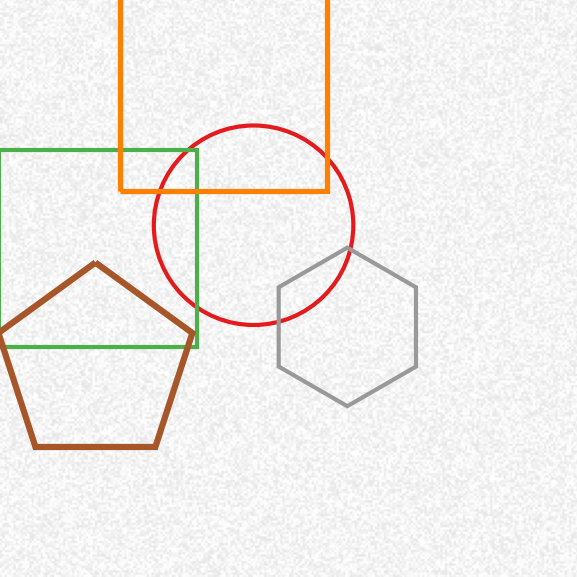[{"shape": "circle", "thickness": 2, "radius": 0.86, "center": [0.439, 0.609]}, {"shape": "square", "thickness": 2, "radius": 0.85, "center": [0.17, 0.568]}, {"shape": "square", "thickness": 2.5, "radius": 0.9, "center": [0.387, 0.848]}, {"shape": "pentagon", "thickness": 3, "radius": 0.88, "center": [0.165, 0.368]}, {"shape": "hexagon", "thickness": 2, "radius": 0.69, "center": [0.601, 0.433]}]